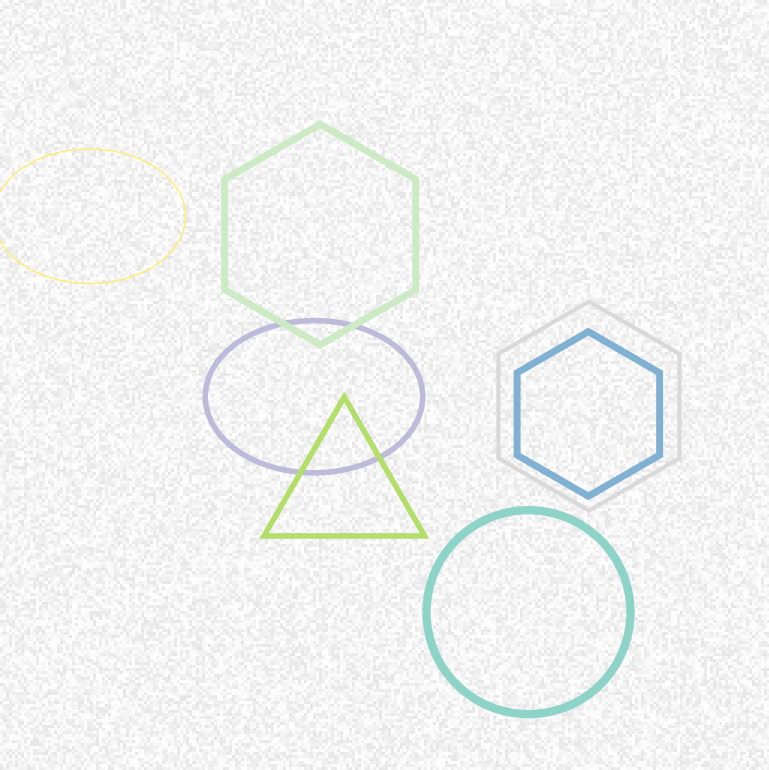[{"shape": "circle", "thickness": 3, "radius": 0.66, "center": [0.686, 0.205]}, {"shape": "oval", "thickness": 2, "radius": 0.71, "center": [0.408, 0.485]}, {"shape": "hexagon", "thickness": 2.5, "radius": 0.53, "center": [0.764, 0.462]}, {"shape": "triangle", "thickness": 2, "radius": 0.6, "center": [0.447, 0.364]}, {"shape": "hexagon", "thickness": 1.5, "radius": 0.68, "center": [0.765, 0.473]}, {"shape": "hexagon", "thickness": 2.5, "radius": 0.72, "center": [0.416, 0.695]}, {"shape": "oval", "thickness": 0.5, "radius": 0.62, "center": [0.116, 0.719]}]